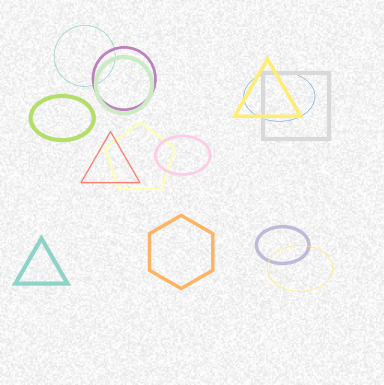[{"shape": "circle", "thickness": 0.5, "radius": 0.4, "center": [0.22, 0.855]}, {"shape": "triangle", "thickness": 3, "radius": 0.39, "center": [0.108, 0.303]}, {"shape": "pentagon", "thickness": 1.5, "radius": 0.48, "center": [0.364, 0.586]}, {"shape": "oval", "thickness": 2.5, "radius": 0.34, "center": [0.734, 0.364]}, {"shape": "triangle", "thickness": 1, "radius": 0.44, "center": [0.287, 0.57]}, {"shape": "oval", "thickness": 0.5, "radius": 0.46, "center": [0.726, 0.75]}, {"shape": "hexagon", "thickness": 2.5, "radius": 0.47, "center": [0.471, 0.346]}, {"shape": "oval", "thickness": 3, "radius": 0.41, "center": [0.162, 0.693]}, {"shape": "oval", "thickness": 2, "radius": 0.36, "center": [0.475, 0.597]}, {"shape": "square", "thickness": 3, "radius": 0.43, "center": [0.769, 0.725]}, {"shape": "circle", "thickness": 2, "radius": 0.41, "center": [0.323, 0.796]}, {"shape": "circle", "thickness": 3, "radius": 0.37, "center": [0.322, 0.779]}, {"shape": "oval", "thickness": 0.5, "radius": 0.43, "center": [0.779, 0.303]}, {"shape": "triangle", "thickness": 2.5, "radius": 0.49, "center": [0.695, 0.747]}]